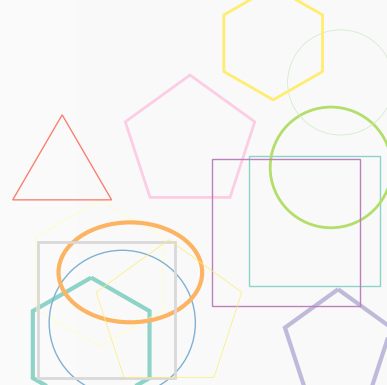[{"shape": "square", "thickness": 1, "radius": 0.84, "center": [0.812, 0.427]}, {"shape": "hexagon", "thickness": 3, "radius": 0.87, "center": [0.235, 0.105]}, {"shape": "hexagon", "thickness": 0.5, "radius": 0.95, "center": [0.258, 0.29]}, {"shape": "pentagon", "thickness": 3, "radius": 0.72, "center": [0.872, 0.104]}, {"shape": "triangle", "thickness": 1, "radius": 0.74, "center": [0.16, 0.555]}, {"shape": "circle", "thickness": 1, "radius": 0.94, "center": [0.316, 0.161]}, {"shape": "oval", "thickness": 3, "radius": 0.93, "center": [0.336, 0.293]}, {"shape": "circle", "thickness": 2, "radius": 0.78, "center": [0.854, 0.565]}, {"shape": "pentagon", "thickness": 2, "radius": 0.88, "center": [0.49, 0.629]}, {"shape": "square", "thickness": 2, "radius": 0.89, "center": [0.275, 0.194]}, {"shape": "square", "thickness": 1, "radius": 0.96, "center": [0.738, 0.396]}, {"shape": "circle", "thickness": 0.5, "radius": 0.68, "center": [0.879, 0.786]}, {"shape": "pentagon", "thickness": 0.5, "radius": 0.99, "center": [0.436, 0.18]}, {"shape": "hexagon", "thickness": 2, "radius": 0.74, "center": [0.705, 0.888]}]